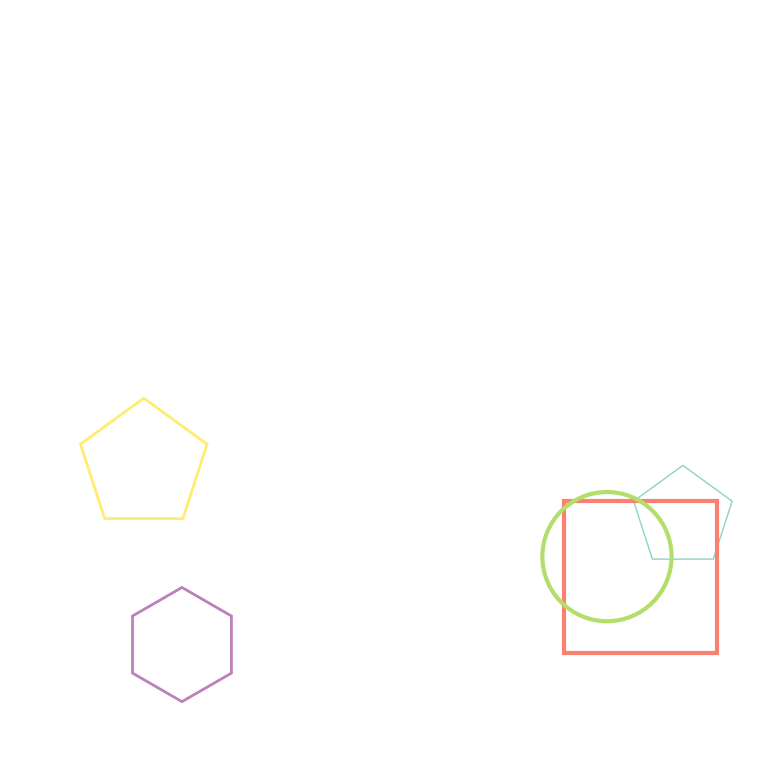[{"shape": "pentagon", "thickness": 0.5, "radius": 0.34, "center": [0.887, 0.328]}, {"shape": "square", "thickness": 1.5, "radius": 0.5, "center": [0.832, 0.251]}, {"shape": "circle", "thickness": 1.5, "radius": 0.42, "center": [0.788, 0.277]}, {"shape": "hexagon", "thickness": 1, "radius": 0.37, "center": [0.236, 0.163]}, {"shape": "pentagon", "thickness": 1, "radius": 0.43, "center": [0.187, 0.396]}]